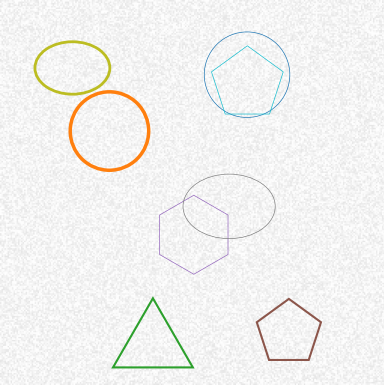[{"shape": "circle", "thickness": 0.5, "radius": 0.56, "center": [0.642, 0.806]}, {"shape": "circle", "thickness": 2.5, "radius": 0.51, "center": [0.284, 0.66]}, {"shape": "triangle", "thickness": 1.5, "radius": 0.6, "center": [0.397, 0.106]}, {"shape": "hexagon", "thickness": 0.5, "radius": 0.51, "center": [0.503, 0.39]}, {"shape": "pentagon", "thickness": 1.5, "radius": 0.44, "center": [0.75, 0.136]}, {"shape": "oval", "thickness": 0.5, "radius": 0.6, "center": [0.595, 0.464]}, {"shape": "oval", "thickness": 2, "radius": 0.49, "center": [0.188, 0.823]}, {"shape": "pentagon", "thickness": 0.5, "radius": 0.49, "center": [0.642, 0.783]}]